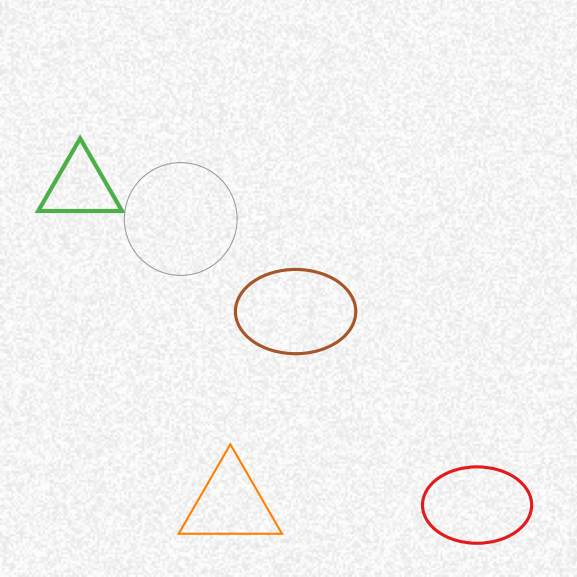[{"shape": "oval", "thickness": 1.5, "radius": 0.47, "center": [0.826, 0.125]}, {"shape": "triangle", "thickness": 2, "radius": 0.42, "center": [0.139, 0.676]}, {"shape": "triangle", "thickness": 1, "radius": 0.52, "center": [0.399, 0.127]}, {"shape": "oval", "thickness": 1.5, "radius": 0.52, "center": [0.512, 0.46]}, {"shape": "circle", "thickness": 0.5, "radius": 0.49, "center": [0.313, 0.62]}]